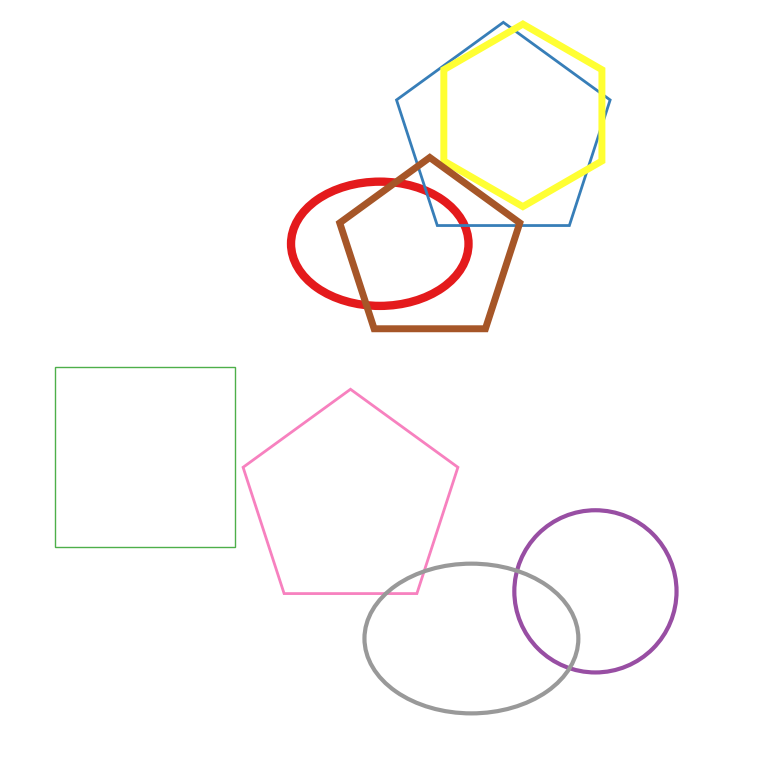[{"shape": "oval", "thickness": 3, "radius": 0.58, "center": [0.493, 0.683]}, {"shape": "pentagon", "thickness": 1, "radius": 0.73, "center": [0.654, 0.825]}, {"shape": "square", "thickness": 0.5, "radius": 0.59, "center": [0.188, 0.406]}, {"shape": "circle", "thickness": 1.5, "radius": 0.53, "center": [0.773, 0.232]}, {"shape": "hexagon", "thickness": 2.5, "radius": 0.59, "center": [0.679, 0.85]}, {"shape": "pentagon", "thickness": 2.5, "radius": 0.61, "center": [0.558, 0.673]}, {"shape": "pentagon", "thickness": 1, "radius": 0.73, "center": [0.455, 0.348]}, {"shape": "oval", "thickness": 1.5, "radius": 0.69, "center": [0.612, 0.171]}]